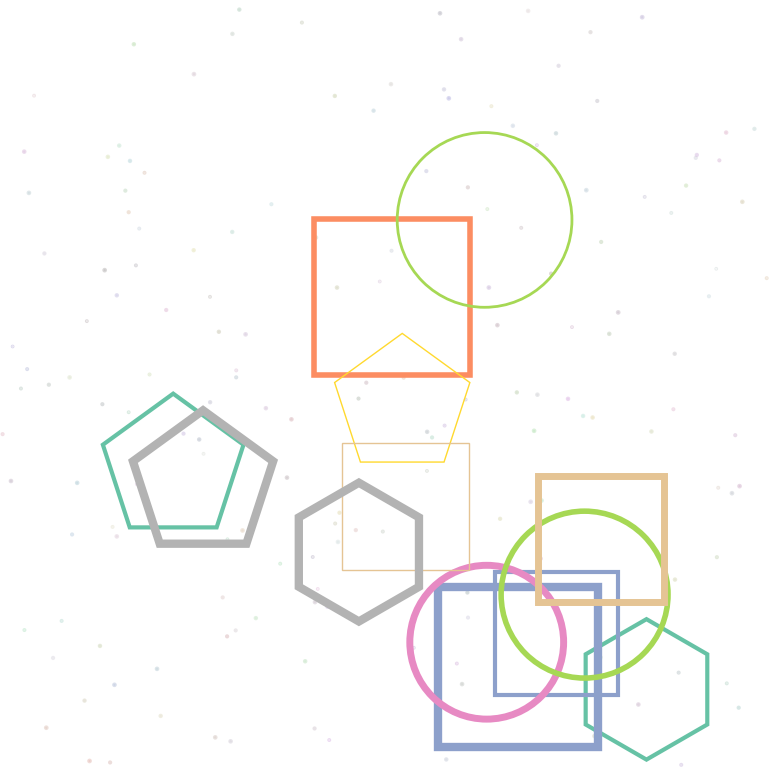[{"shape": "hexagon", "thickness": 1.5, "radius": 0.46, "center": [0.84, 0.105]}, {"shape": "pentagon", "thickness": 1.5, "radius": 0.48, "center": [0.225, 0.393]}, {"shape": "square", "thickness": 2, "radius": 0.51, "center": [0.509, 0.614]}, {"shape": "square", "thickness": 3, "radius": 0.52, "center": [0.673, 0.134]}, {"shape": "square", "thickness": 1.5, "radius": 0.4, "center": [0.723, 0.178]}, {"shape": "circle", "thickness": 2.5, "radius": 0.5, "center": [0.632, 0.166]}, {"shape": "circle", "thickness": 1, "radius": 0.57, "center": [0.629, 0.714]}, {"shape": "circle", "thickness": 2, "radius": 0.54, "center": [0.759, 0.228]}, {"shape": "pentagon", "thickness": 0.5, "radius": 0.46, "center": [0.522, 0.475]}, {"shape": "square", "thickness": 0.5, "radius": 0.41, "center": [0.527, 0.342]}, {"shape": "square", "thickness": 2.5, "radius": 0.41, "center": [0.781, 0.3]}, {"shape": "pentagon", "thickness": 3, "radius": 0.48, "center": [0.264, 0.371]}, {"shape": "hexagon", "thickness": 3, "radius": 0.45, "center": [0.466, 0.283]}]